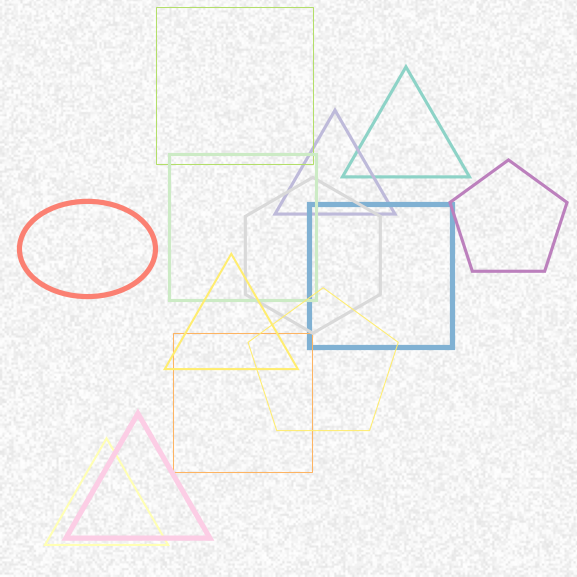[{"shape": "triangle", "thickness": 1.5, "radius": 0.64, "center": [0.703, 0.756]}, {"shape": "triangle", "thickness": 1, "radius": 0.62, "center": [0.184, 0.117]}, {"shape": "triangle", "thickness": 1.5, "radius": 0.6, "center": [0.58, 0.688]}, {"shape": "oval", "thickness": 2.5, "radius": 0.59, "center": [0.151, 0.568]}, {"shape": "square", "thickness": 2.5, "radius": 0.62, "center": [0.658, 0.521]}, {"shape": "square", "thickness": 0.5, "radius": 0.6, "center": [0.42, 0.302]}, {"shape": "square", "thickness": 0.5, "radius": 0.68, "center": [0.407, 0.851]}, {"shape": "triangle", "thickness": 2.5, "radius": 0.72, "center": [0.239, 0.139]}, {"shape": "hexagon", "thickness": 1.5, "radius": 0.67, "center": [0.542, 0.557]}, {"shape": "pentagon", "thickness": 1.5, "radius": 0.53, "center": [0.881, 0.616]}, {"shape": "square", "thickness": 1.5, "radius": 0.64, "center": [0.42, 0.606]}, {"shape": "triangle", "thickness": 1, "radius": 0.67, "center": [0.4, 0.427]}, {"shape": "pentagon", "thickness": 0.5, "radius": 0.68, "center": [0.56, 0.364]}]